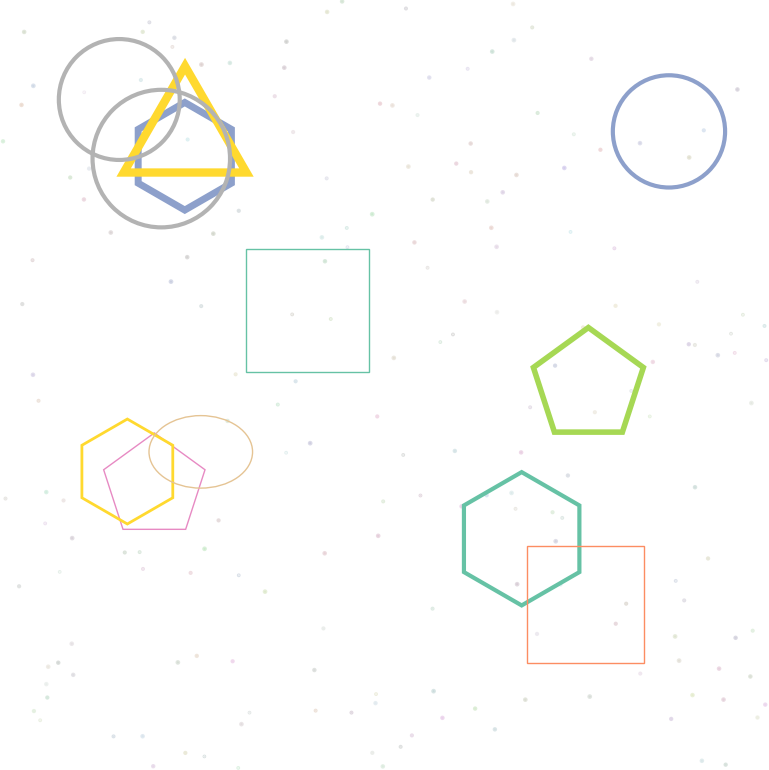[{"shape": "hexagon", "thickness": 1.5, "radius": 0.43, "center": [0.677, 0.3]}, {"shape": "square", "thickness": 0.5, "radius": 0.4, "center": [0.399, 0.596]}, {"shape": "square", "thickness": 0.5, "radius": 0.38, "center": [0.76, 0.215]}, {"shape": "hexagon", "thickness": 2.5, "radius": 0.35, "center": [0.24, 0.797]}, {"shape": "circle", "thickness": 1.5, "radius": 0.36, "center": [0.869, 0.829]}, {"shape": "pentagon", "thickness": 0.5, "radius": 0.35, "center": [0.2, 0.369]}, {"shape": "pentagon", "thickness": 2, "radius": 0.38, "center": [0.764, 0.5]}, {"shape": "hexagon", "thickness": 1, "radius": 0.34, "center": [0.165, 0.388]}, {"shape": "triangle", "thickness": 3, "radius": 0.46, "center": [0.24, 0.822]}, {"shape": "oval", "thickness": 0.5, "radius": 0.34, "center": [0.261, 0.413]}, {"shape": "circle", "thickness": 1.5, "radius": 0.45, "center": [0.21, 0.794]}, {"shape": "circle", "thickness": 1.5, "radius": 0.39, "center": [0.155, 0.871]}]